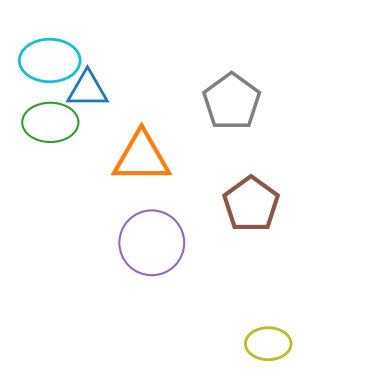[{"shape": "triangle", "thickness": 2, "radius": 0.3, "center": [0.227, 0.767]}, {"shape": "triangle", "thickness": 3, "radius": 0.41, "center": [0.368, 0.592]}, {"shape": "oval", "thickness": 1.5, "radius": 0.36, "center": [0.131, 0.682]}, {"shape": "circle", "thickness": 1.5, "radius": 0.42, "center": [0.394, 0.369]}, {"shape": "pentagon", "thickness": 3, "radius": 0.37, "center": [0.652, 0.47]}, {"shape": "pentagon", "thickness": 2.5, "radius": 0.38, "center": [0.602, 0.736]}, {"shape": "oval", "thickness": 2, "radius": 0.3, "center": [0.697, 0.107]}, {"shape": "oval", "thickness": 2, "radius": 0.39, "center": [0.129, 0.843]}]